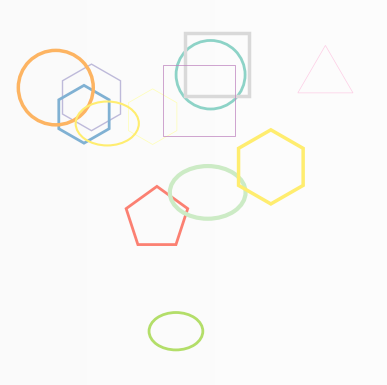[{"shape": "circle", "thickness": 2, "radius": 0.45, "center": [0.543, 0.806]}, {"shape": "hexagon", "thickness": 0.5, "radius": 0.36, "center": [0.394, 0.697]}, {"shape": "hexagon", "thickness": 1, "radius": 0.43, "center": [0.236, 0.747]}, {"shape": "pentagon", "thickness": 2, "radius": 0.42, "center": [0.405, 0.432]}, {"shape": "hexagon", "thickness": 2, "radius": 0.38, "center": [0.217, 0.703]}, {"shape": "circle", "thickness": 2.5, "radius": 0.48, "center": [0.144, 0.772]}, {"shape": "oval", "thickness": 2, "radius": 0.35, "center": [0.454, 0.14]}, {"shape": "triangle", "thickness": 0.5, "radius": 0.41, "center": [0.84, 0.8]}, {"shape": "square", "thickness": 2.5, "radius": 0.41, "center": [0.56, 0.833]}, {"shape": "square", "thickness": 0.5, "radius": 0.46, "center": [0.513, 0.739]}, {"shape": "oval", "thickness": 3, "radius": 0.49, "center": [0.536, 0.5]}, {"shape": "hexagon", "thickness": 2.5, "radius": 0.48, "center": [0.699, 0.567]}, {"shape": "oval", "thickness": 1.5, "radius": 0.41, "center": [0.277, 0.679]}]